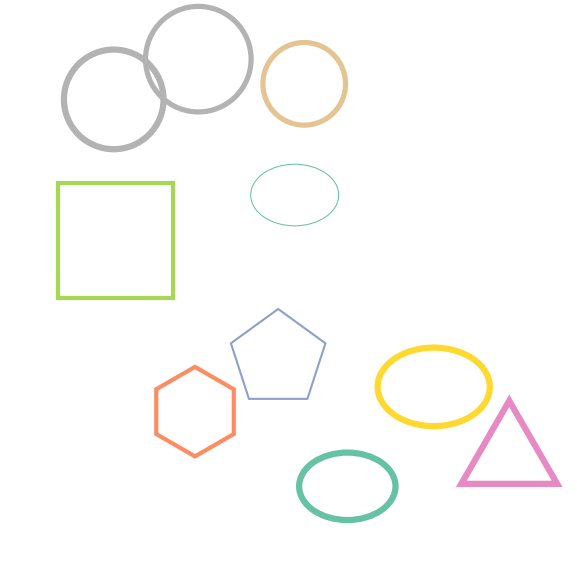[{"shape": "oval", "thickness": 3, "radius": 0.42, "center": [0.601, 0.157]}, {"shape": "oval", "thickness": 0.5, "radius": 0.38, "center": [0.51, 0.661]}, {"shape": "hexagon", "thickness": 2, "radius": 0.39, "center": [0.338, 0.286]}, {"shape": "pentagon", "thickness": 1, "radius": 0.43, "center": [0.482, 0.378]}, {"shape": "triangle", "thickness": 3, "radius": 0.48, "center": [0.882, 0.209]}, {"shape": "square", "thickness": 2, "radius": 0.5, "center": [0.2, 0.582]}, {"shape": "oval", "thickness": 3, "radius": 0.49, "center": [0.751, 0.329]}, {"shape": "circle", "thickness": 2.5, "radius": 0.36, "center": [0.527, 0.854]}, {"shape": "circle", "thickness": 2.5, "radius": 0.46, "center": [0.343, 0.897]}, {"shape": "circle", "thickness": 3, "radius": 0.43, "center": [0.197, 0.827]}]